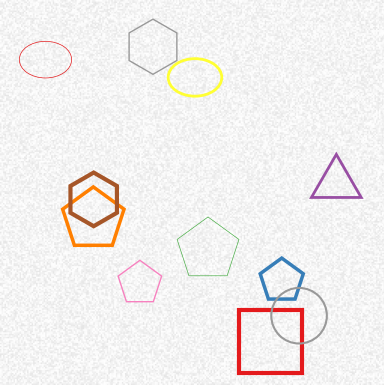[{"shape": "oval", "thickness": 0.5, "radius": 0.34, "center": [0.118, 0.845]}, {"shape": "square", "thickness": 3, "radius": 0.41, "center": [0.703, 0.114]}, {"shape": "pentagon", "thickness": 2.5, "radius": 0.29, "center": [0.732, 0.271]}, {"shape": "pentagon", "thickness": 0.5, "radius": 0.42, "center": [0.54, 0.352]}, {"shape": "triangle", "thickness": 2, "radius": 0.37, "center": [0.874, 0.524]}, {"shape": "pentagon", "thickness": 2.5, "radius": 0.42, "center": [0.242, 0.431]}, {"shape": "oval", "thickness": 2, "radius": 0.35, "center": [0.506, 0.799]}, {"shape": "hexagon", "thickness": 3, "radius": 0.35, "center": [0.243, 0.482]}, {"shape": "pentagon", "thickness": 1, "radius": 0.3, "center": [0.363, 0.264]}, {"shape": "hexagon", "thickness": 1, "radius": 0.36, "center": [0.397, 0.879]}, {"shape": "circle", "thickness": 1.5, "radius": 0.36, "center": [0.777, 0.18]}]